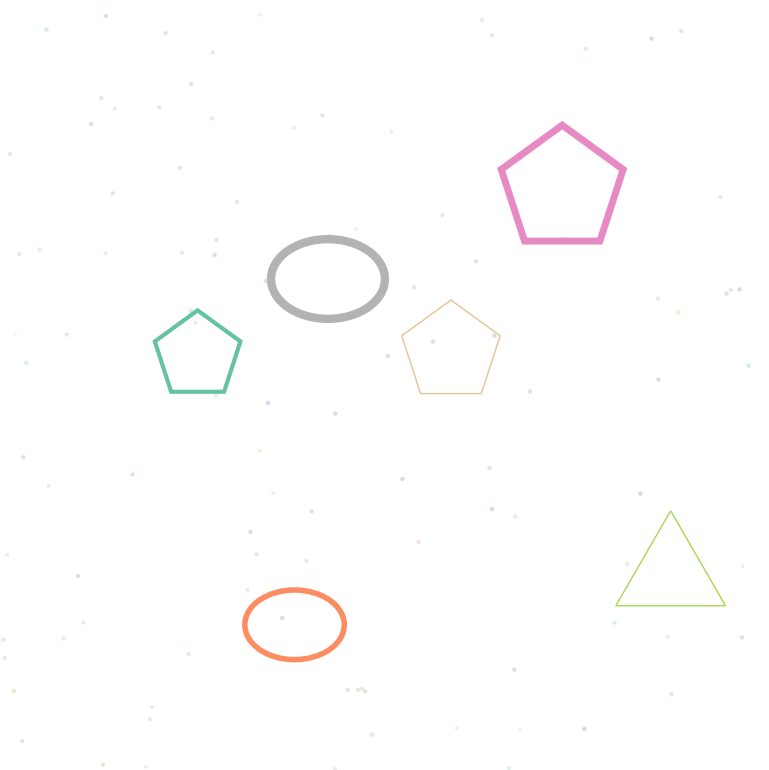[{"shape": "pentagon", "thickness": 1.5, "radius": 0.29, "center": [0.257, 0.538]}, {"shape": "oval", "thickness": 2, "radius": 0.32, "center": [0.383, 0.189]}, {"shape": "pentagon", "thickness": 2.5, "radius": 0.42, "center": [0.73, 0.754]}, {"shape": "triangle", "thickness": 0.5, "radius": 0.41, "center": [0.871, 0.254]}, {"shape": "pentagon", "thickness": 0.5, "radius": 0.34, "center": [0.586, 0.543]}, {"shape": "oval", "thickness": 3, "radius": 0.37, "center": [0.426, 0.638]}]